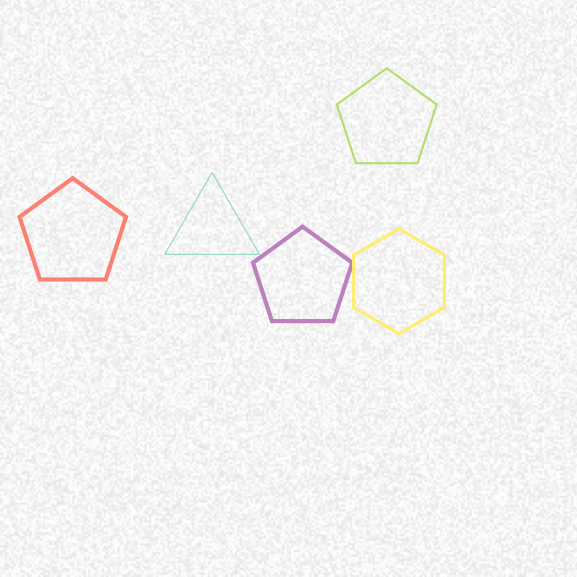[{"shape": "triangle", "thickness": 0.5, "radius": 0.47, "center": [0.367, 0.606]}, {"shape": "pentagon", "thickness": 2, "radius": 0.48, "center": [0.126, 0.594]}, {"shape": "pentagon", "thickness": 1, "radius": 0.45, "center": [0.67, 0.79]}, {"shape": "pentagon", "thickness": 2, "radius": 0.45, "center": [0.524, 0.516]}, {"shape": "hexagon", "thickness": 1.5, "radius": 0.45, "center": [0.691, 0.512]}]